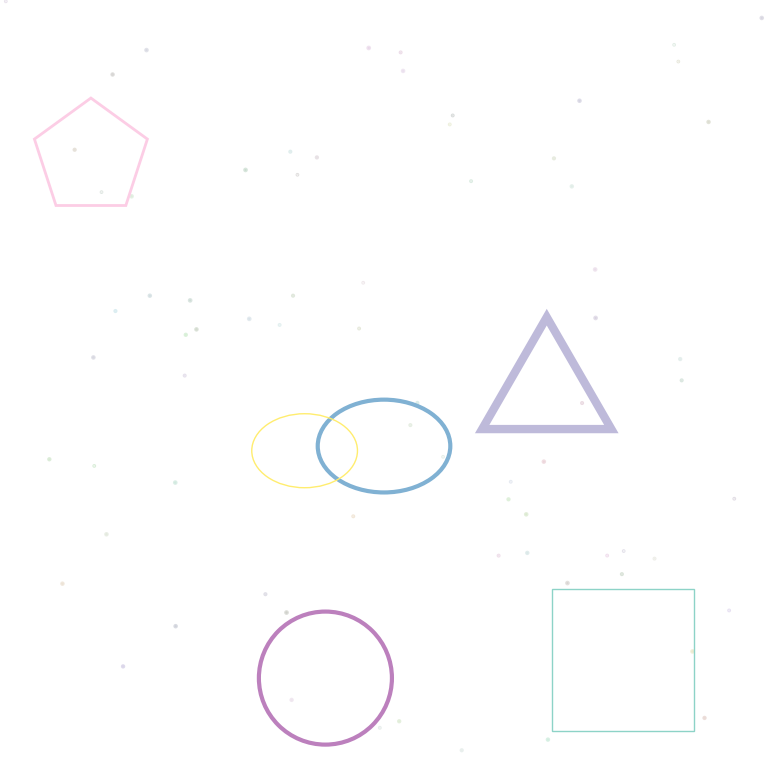[{"shape": "square", "thickness": 0.5, "radius": 0.46, "center": [0.809, 0.143]}, {"shape": "triangle", "thickness": 3, "radius": 0.48, "center": [0.71, 0.491]}, {"shape": "oval", "thickness": 1.5, "radius": 0.43, "center": [0.499, 0.421]}, {"shape": "pentagon", "thickness": 1, "radius": 0.39, "center": [0.118, 0.796]}, {"shape": "circle", "thickness": 1.5, "radius": 0.43, "center": [0.423, 0.119]}, {"shape": "oval", "thickness": 0.5, "radius": 0.34, "center": [0.396, 0.415]}]